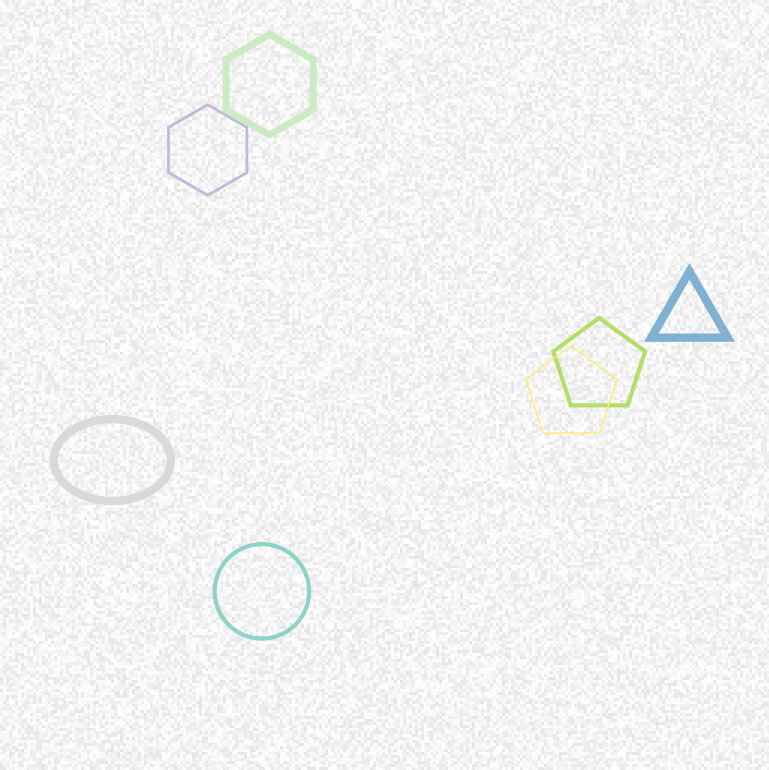[{"shape": "circle", "thickness": 1.5, "radius": 0.31, "center": [0.34, 0.232]}, {"shape": "hexagon", "thickness": 1, "radius": 0.29, "center": [0.27, 0.805]}, {"shape": "triangle", "thickness": 3, "radius": 0.29, "center": [0.895, 0.59]}, {"shape": "pentagon", "thickness": 1.5, "radius": 0.31, "center": [0.778, 0.524]}, {"shape": "oval", "thickness": 3, "radius": 0.38, "center": [0.146, 0.402]}, {"shape": "hexagon", "thickness": 2.5, "radius": 0.33, "center": [0.35, 0.89]}, {"shape": "pentagon", "thickness": 0.5, "radius": 0.31, "center": [0.742, 0.488]}]